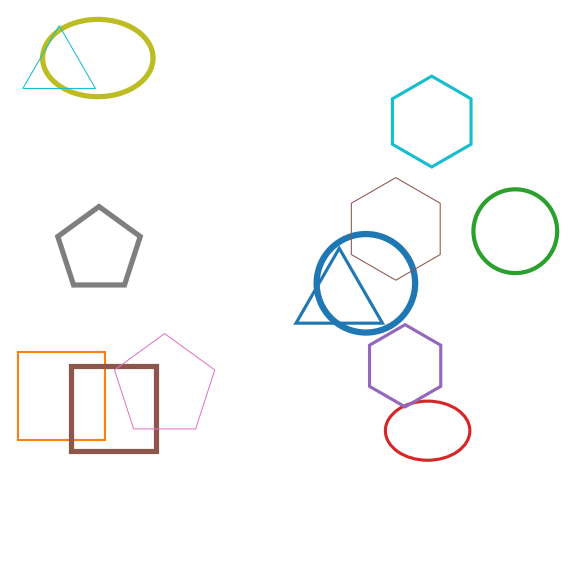[{"shape": "circle", "thickness": 3, "radius": 0.43, "center": [0.634, 0.509]}, {"shape": "triangle", "thickness": 1.5, "radius": 0.43, "center": [0.587, 0.483]}, {"shape": "square", "thickness": 1, "radius": 0.38, "center": [0.106, 0.314]}, {"shape": "circle", "thickness": 2, "radius": 0.36, "center": [0.892, 0.599]}, {"shape": "oval", "thickness": 1.5, "radius": 0.37, "center": [0.74, 0.253]}, {"shape": "hexagon", "thickness": 1.5, "radius": 0.36, "center": [0.702, 0.366]}, {"shape": "hexagon", "thickness": 0.5, "radius": 0.44, "center": [0.685, 0.603]}, {"shape": "square", "thickness": 2.5, "radius": 0.37, "center": [0.196, 0.292]}, {"shape": "pentagon", "thickness": 0.5, "radius": 0.46, "center": [0.285, 0.33]}, {"shape": "pentagon", "thickness": 2.5, "radius": 0.38, "center": [0.171, 0.566]}, {"shape": "oval", "thickness": 2.5, "radius": 0.48, "center": [0.169, 0.899]}, {"shape": "triangle", "thickness": 0.5, "radius": 0.36, "center": [0.102, 0.882]}, {"shape": "hexagon", "thickness": 1.5, "radius": 0.39, "center": [0.748, 0.789]}]